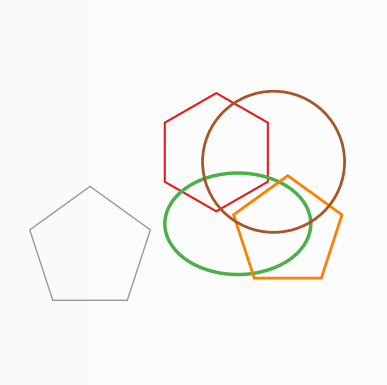[{"shape": "hexagon", "thickness": 1.5, "radius": 0.77, "center": [0.558, 0.605]}, {"shape": "oval", "thickness": 2.5, "radius": 0.94, "center": [0.614, 0.419]}, {"shape": "pentagon", "thickness": 2, "radius": 0.74, "center": [0.743, 0.397]}, {"shape": "circle", "thickness": 2, "radius": 0.92, "center": [0.706, 0.58]}, {"shape": "pentagon", "thickness": 1, "radius": 0.82, "center": [0.232, 0.352]}]